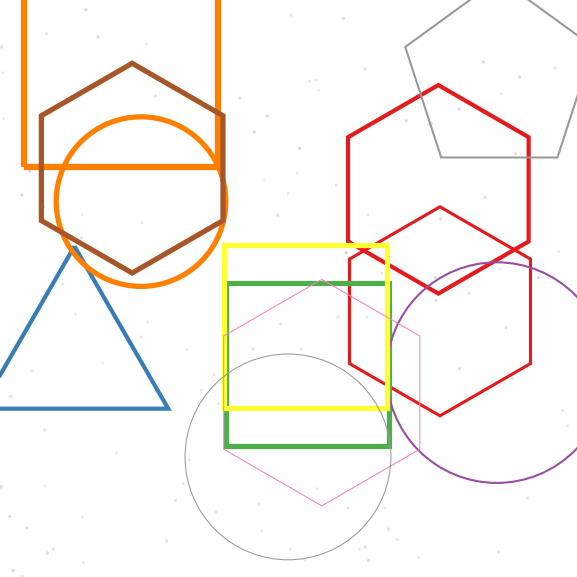[{"shape": "hexagon", "thickness": 1.5, "radius": 0.9, "center": [0.762, 0.46]}, {"shape": "hexagon", "thickness": 2, "radius": 0.9, "center": [0.759, 0.671]}, {"shape": "triangle", "thickness": 2, "radius": 0.94, "center": [0.129, 0.385]}, {"shape": "square", "thickness": 2.5, "radius": 0.7, "center": [0.533, 0.368]}, {"shape": "circle", "thickness": 1, "radius": 0.96, "center": [0.86, 0.354]}, {"shape": "circle", "thickness": 2.5, "radius": 0.73, "center": [0.244, 0.65]}, {"shape": "square", "thickness": 3, "radius": 0.84, "center": [0.21, 0.879]}, {"shape": "square", "thickness": 2.5, "radius": 0.71, "center": [0.529, 0.433]}, {"shape": "hexagon", "thickness": 2.5, "radius": 0.91, "center": [0.229, 0.708]}, {"shape": "hexagon", "thickness": 0.5, "radius": 0.98, "center": [0.557, 0.319]}, {"shape": "pentagon", "thickness": 1, "radius": 0.86, "center": [0.865, 0.865]}, {"shape": "circle", "thickness": 0.5, "radius": 0.89, "center": [0.499, 0.208]}]